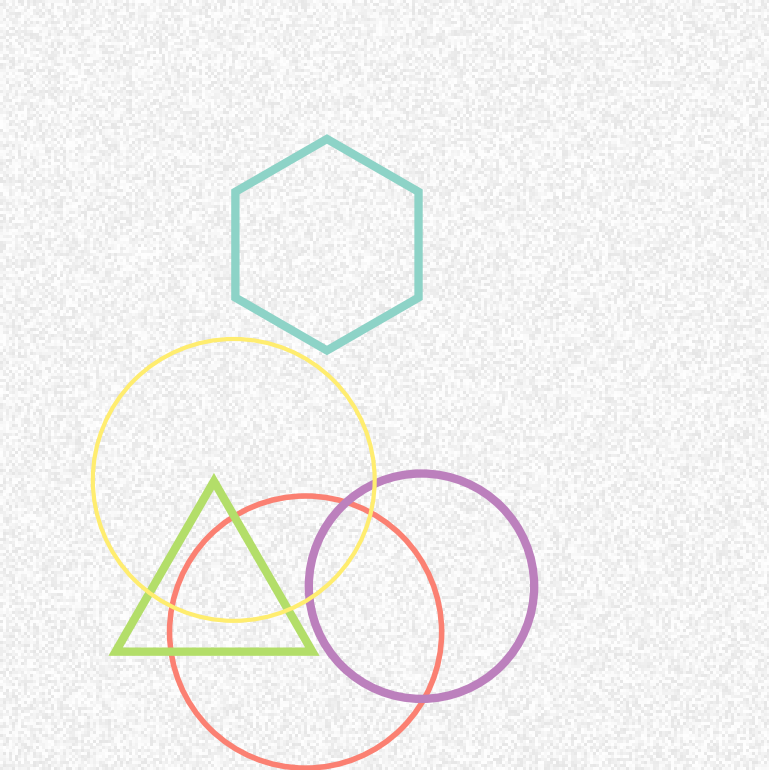[{"shape": "hexagon", "thickness": 3, "radius": 0.69, "center": [0.425, 0.682]}, {"shape": "circle", "thickness": 2, "radius": 0.88, "center": [0.397, 0.179]}, {"shape": "triangle", "thickness": 3, "radius": 0.74, "center": [0.278, 0.227]}, {"shape": "circle", "thickness": 3, "radius": 0.73, "center": [0.547, 0.239]}, {"shape": "circle", "thickness": 1.5, "radius": 0.92, "center": [0.304, 0.377]}]